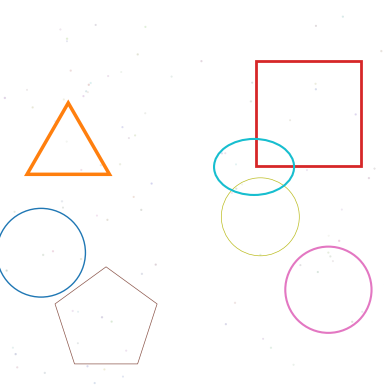[{"shape": "circle", "thickness": 1, "radius": 0.58, "center": [0.107, 0.344]}, {"shape": "triangle", "thickness": 2.5, "radius": 0.62, "center": [0.177, 0.609]}, {"shape": "square", "thickness": 2, "radius": 0.68, "center": [0.802, 0.704]}, {"shape": "pentagon", "thickness": 0.5, "radius": 0.7, "center": [0.275, 0.168]}, {"shape": "circle", "thickness": 1.5, "radius": 0.56, "center": [0.853, 0.247]}, {"shape": "circle", "thickness": 0.5, "radius": 0.51, "center": [0.676, 0.437]}, {"shape": "oval", "thickness": 1.5, "radius": 0.52, "center": [0.66, 0.566]}]